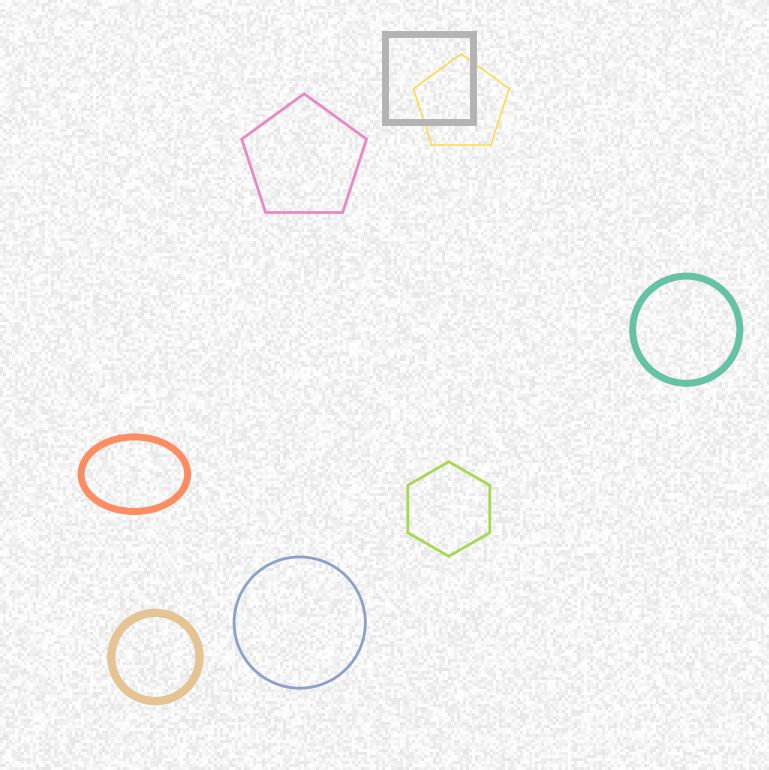[{"shape": "circle", "thickness": 2.5, "radius": 0.35, "center": [0.891, 0.572]}, {"shape": "oval", "thickness": 2.5, "radius": 0.35, "center": [0.175, 0.384]}, {"shape": "circle", "thickness": 1, "radius": 0.43, "center": [0.389, 0.191]}, {"shape": "pentagon", "thickness": 1, "radius": 0.43, "center": [0.395, 0.793]}, {"shape": "hexagon", "thickness": 1, "radius": 0.31, "center": [0.583, 0.339]}, {"shape": "pentagon", "thickness": 0.5, "radius": 0.33, "center": [0.599, 0.865]}, {"shape": "circle", "thickness": 3, "radius": 0.29, "center": [0.202, 0.147]}, {"shape": "square", "thickness": 2.5, "radius": 0.29, "center": [0.558, 0.898]}]